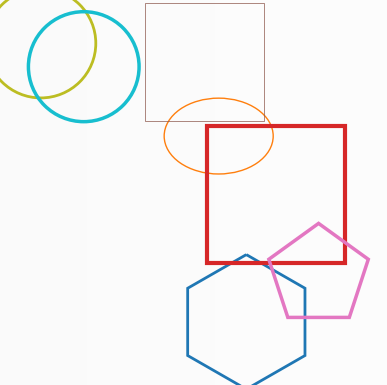[{"shape": "hexagon", "thickness": 2, "radius": 0.87, "center": [0.636, 0.164]}, {"shape": "oval", "thickness": 1, "radius": 0.7, "center": [0.564, 0.647]}, {"shape": "square", "thickness": 3, "radius": 0.89, "center": [0.713, 0.495]}, {"shape": "square", "thickness": 0.5, "radius": 0.77, "center": [0.528, 0.839]}, {"shape": "pentagon", "thickness": 2.5, "radius": 0.67, "center": [0.822, 0.285]}, {"shape": "circle", "thickness": 2, "radius": 0.71, "center": [0.105, 0.888]}, {"shape": "circle", "thickness": 2.5, "radius": 0.71, "center": [0.216, 0.827]}]